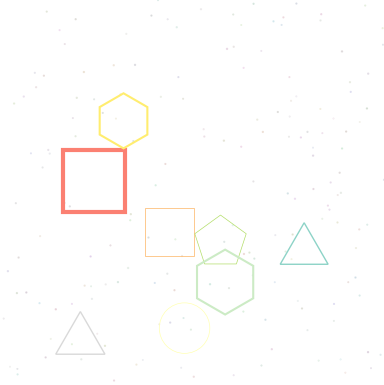[{"shape": "triangle", "thickness": 1, "radius": 0.36, "center": [0.79, 0.35]}, {"shape": "circle", "thickness": 0.5, "radius": 0.33, "center": [0.479, 0.148]}, {"shape": "square", "thickness": 3, "radius": 0.4, "center": [0.245, 0.529]}, {"shape": "square", "thickness": 0.5, "radius": 0.32, "center": [0.44, 0.397]}, {"shape": "pentagon", "thickness": 0.5, "radius": 0.35, "center": [0.573, 0.371]}, {"shape": "triangle", "thickness": 1, "radius": 0.37, "center": [0.209, 0.117]}, {"shape": "hexagon", "thickness": 1.5, "radius": 0.42, "center": [0.585, 0.267]}, {"shape": "hexagon", "thickness": 1.5, "radius": 0.36, "center": [0.321, 0.686]}]